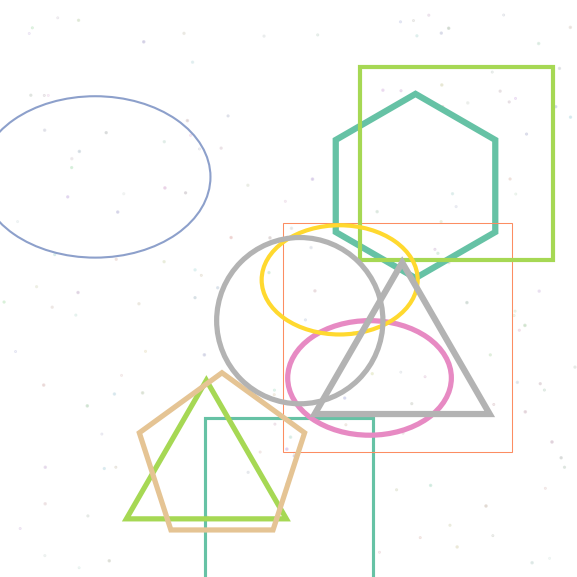[{"shape": "square", "thickness": 1.5, "radius": 0.73, "center": [0.501, 0.13]}, {"shape": "hexagon", "thickness": 3, "radius": 0.8, "center": [0.72, 0.677]}, {"shape": "square", "thickness": 0.5, "radius": 0.99, "center": [0.688, 0.414]}, {"shape": "oval", "thickness": 1, "radius": 1.0, "center": [0.165, 0.693]}, {"shape": "oval", "thickness": 2.5, "radius": 0.71, "center": [0.64, 0.345]}, {"shape": "triangle", "thickness": 2.5, "radius": 0.8, "center": [0.357, 0.181]}, {"shape": "square", "thickness": 2, "radius": 0.83, "center": [0.79, 0.716]}, {"shape": "oval", "thickness": 2, "radius": 0.68, "center": [0.588, 0.515]}, {"shape": "pentagon", "thickness": 2.5, "radius": 0.75, "center": [0.384, 0.203]}, {"shape": "circle", "thickness": 2.5, "radius": 0.72, "center": [0.519, 0.444]}, {"shape": "triangle", "thickness": 3, "radius": 0.87, "center": [0.696, 0.37]}]